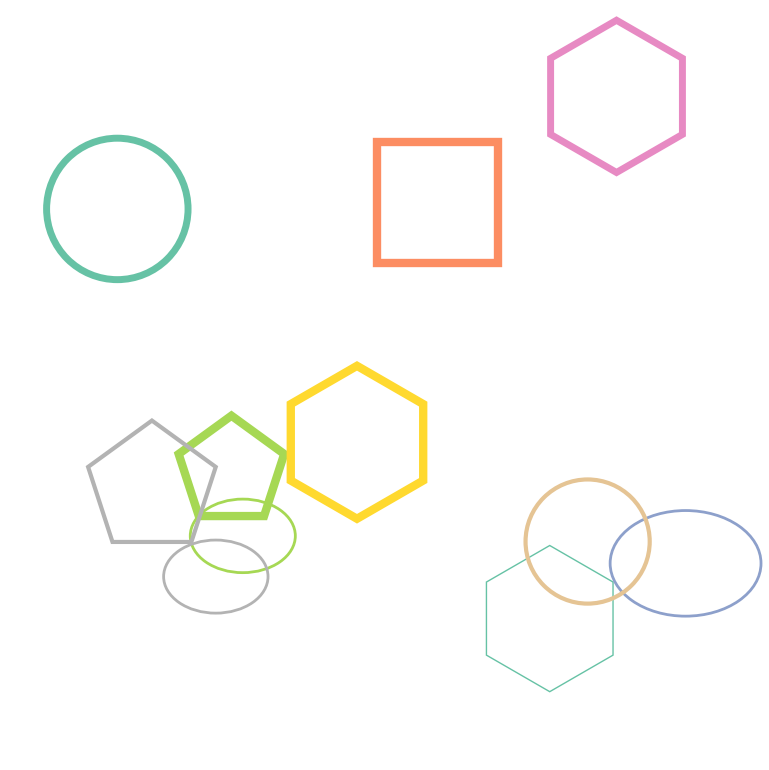[{"shape": "hexagon", "thickness": 0.5, "radius": 0.47, "center": [0.714, 0.197]}, {"shape": "circle", "thickness": 2.5, "radius": 0.46, "center": [0.152, 0.729]}, {"shape": "square", "thickness": 3, "radius": 0.39, "center": [0.568, 0.736]}, {"shape": "oval", "thickness": 1, "radius": 0.49, "center": [0.89, 0.268]}, {"shape": "hexagon", "thickness": 2.5, "radius": 0.49, "center": [0.801, 0.875]}, {"shape": "oval", "thickness": 1, "radius": 0.34, "center": [0.315, 0.304]}, {"shape": "pentagon", "thickness": 3, "radius": 0.36, "center": [0.301, 0.388]}, {"shape": "hexagon", "thickness": 3, "radius": 0.5, "center": [0.464, 0.426]}, {"shape": "circle", "thickness": 1.5, "radius": 0.4, "center": [0.763, 0.297]}, {"shape": "pentagon", "thickness": 1.5, "radius": 0.44, "center": [0.197, 0.367]}, {"shape": "oval", "thickness": 1, "radius": 0.34, "center": [0.28, 0.251]}]